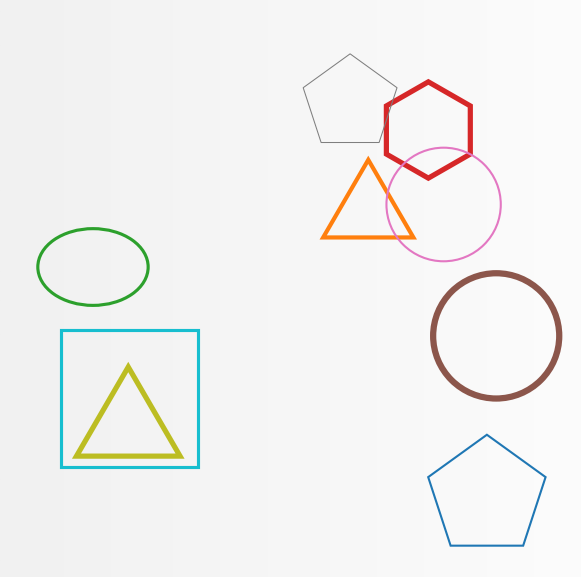[{"shape": "pentagon", "thickness": 1, "radius": 0.53, "center": [0.838, 0.14]}, {"shape": "triangle", "thickness": 2, "radius": 0.45, "center": [0.634, 0.633]}, {"shape": "oval", "thickness": 1.5, "radius": 0.47, "center": [0.16, 0.537]}, {"shape": "hexagon", "thickness": 2.5, "radius": 0.42, "center": [0.737, 0.774]}, {"shape": "circle", "thickness": 3, "radius": 0.54, "center": [0.854, 0.418]}, {"shape": "circle", "thickness": 1, "radius": 0.49, "center": [0.763, 0.645]}, {"shape": "pentagon", "thickness": 0.5, "radius": 0.42, "center": [0.602, 0.821]}, {"shape": "triangle", "thickness": 2.5, "radius": 0.51, "center": [0.221, 0.261]}, {"shape": "square", "thickness": 1.5, "radius": 0.59, "center": [0.223, 0.309]}]